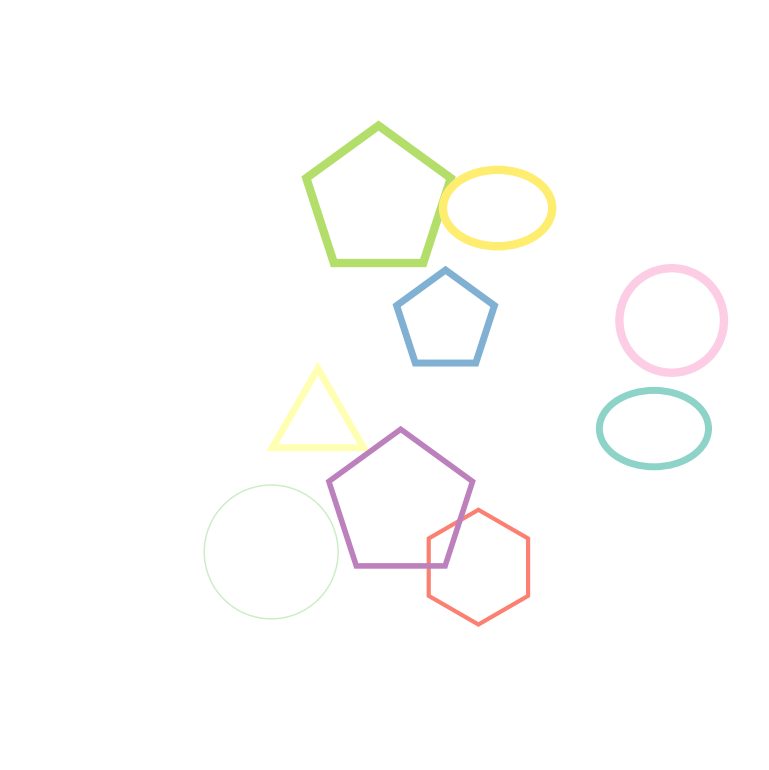[{"shape": "oval", "thickness": 2.5, "radius": 0.35, "center": [0.849, 0.443]}, {"shape": "triangle", "thickness": 2.5, "radius": 0.34, "center": [0.413, 0.453]}, {"shape": "hexagon", "thickness": 1.5, "radius": 0.37, "center": [0.621, 0.263]}, {"shape": "pentagon", "thickness": 2.5, "radius": 0.33, "center": [0.579, 0.583]}, {"shape": "pentagon", "thickness": 3, "radius": 0.49, "center": [0.492, 0.738]}, {"shape": "circle", "thickness": 3, "radius": 0.34, "center": [0.872, 0.584]}, {"shape": "pentagon", "thickness": 2, "radius": 0.49, "center": [0.52, 0.344]}, {"shape": "circle", "thickness": 0.5, "radius": 0.43, "center": [0.352, 0.283]}, {"shape": "oval", "thickness": 3, "radius": 0.35, "center": [0.646, 0.73]}]